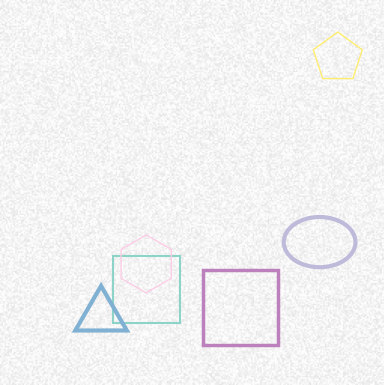[{"shape": "square", "thickness": 1.5, "radius": 0.43, "center": [0.381, 0.248]}, {"shape": "oval", "thickness": 3, "radius": 0.47, "center": [0.83, 0.371]}, {"shape": "triangle", "thickness": 3, "radius": 0.39, "center": [0.263, 0.18]}, {"shape": "hexagon", "thickness": 1, "radius": 0.38, "center": [0.38, 0.315]}, {"shape": "square", "thickness": 2.5, "radius": 0.49, "center": [0.624, 0.202]}, {"shape": "pentagon", "thickness": 1, "radius": 0.33, "center": [0.877, 0.85]}]